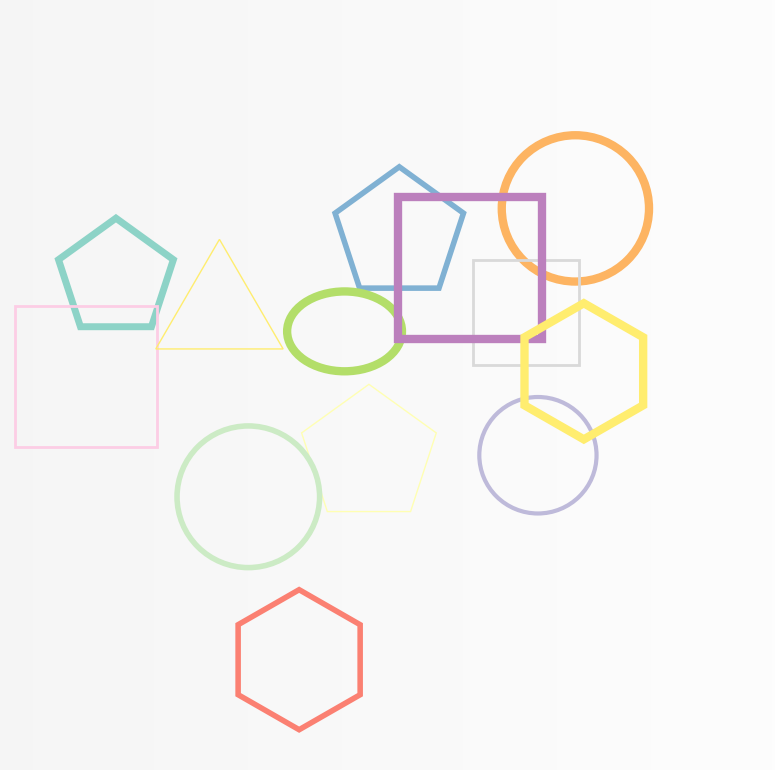[{"shape": "pentagon", "thickness": 2.5, "radius": 0.39, "center": [0.15, 0.639]}, {"shape": "pentagon", "thickness": 0.5, "radius": 0.46, "center": [0.476, 0.41]}, {"shape": "circle", "thickness": 1.5, "radius": 0.38, "center": [0.694, 0.409]}, {"shape": "hexagon", "thickness": 2, "radius": 0.45, "center": [0.386, 0.143]}, {"shape": "pentagon", "thickness": 2, "radius": 0.44, "center": [0.515, 0.696]}, {"shape": "circle", "thickness": 3, "radius": 0.48, "center": [0.742, 0.729]}, {"shape": "oval", "thickness": 3, "radius": 0.37, "center": [0.445, 0.57]}, {"shape": "square", "thickness": 1, "radius": 0.46, "center": [0.111, 0.511]}, {"shape": "square", "thickness": 1, "radius": 0.34, "center": [0.678, 0.594]}, {"shape": "square", "thickness": 3, "radius": 0.46, "center": [0.606, 0.652]}, {"shape": "circle", "thickness": 2, "radius": 0.46, "center": [0.32, 0.355]}, {"shape": "hexagon", "thickness": 3, "radius": 0.44, "center": [0.753, 0.518]}, {"shape": "triangle", "thickness": 0.5, "radius": 0.47, "center": [0.283, 0.594]}]